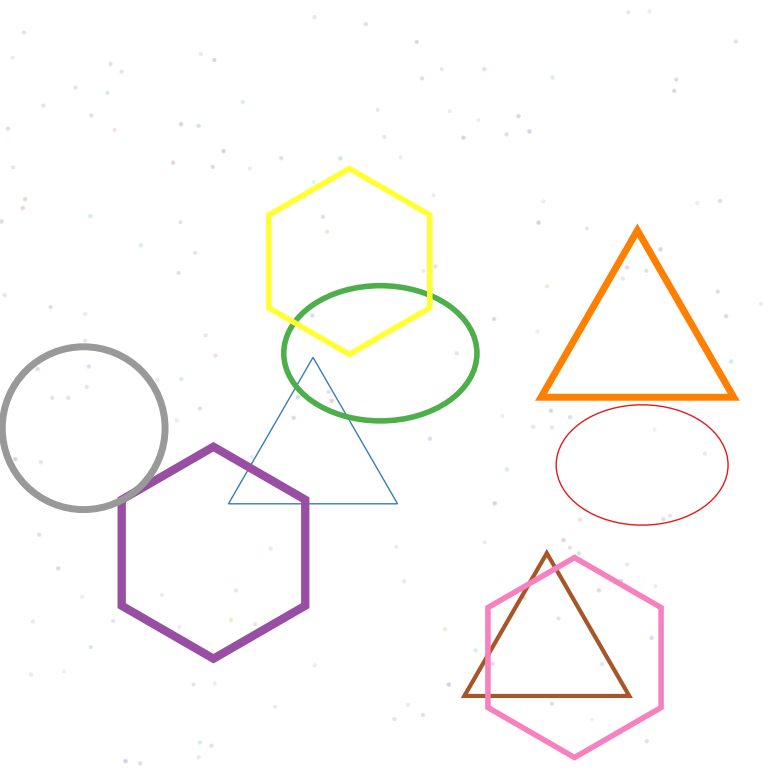[{"shape": "oval", "thickness": 0.5, "radius": 0.56, "center": [0.834, 0.396]}, {"shape": "triangle", "thickness": 0.5, "radius": 0.63, "center": [0.407, 0.409]}, {"shape": "oval", "thickness": 2, "radius": 0.63, "center": [0.494, 0.541]}, {"shape": "hexagon", "thickness": 3, "radius": 0.69, "center": [0.277, 0.282]}, {"shape": "triangle", "thickness": 2.5, "radius": 0.72, "center": [0.828, 0.556]}, {"shape": "hexagon", "thickness": 2, "radius": 0.6, "center": [0.454, 0.66]}, {"shape": "triangle", "thickness": 1.5, "radius": 0.62, "center": [0.71, 0.158]}, {"shape": "hexagon", "thickness": 2, "radius": 0.65, "center": [0.746, 0.146]}, {"shape": "circle", "thickness": 2.5, "radius": 0.53, "center": [0.109, 0.444]}]